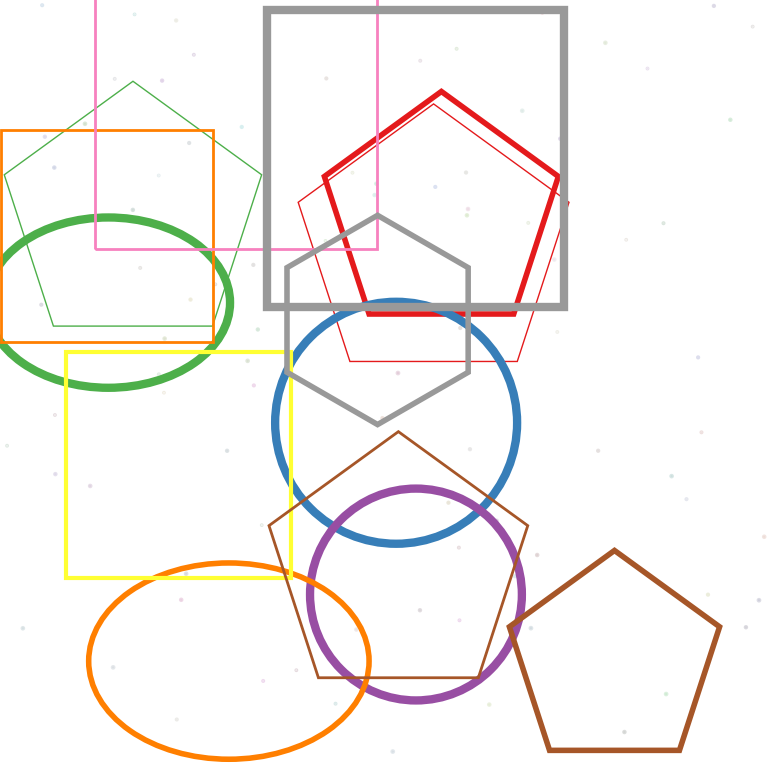[{"shape": "pentagon", "thickness": 0.5, "radius": 0.92, "center": [0.563, 0.68]}, {"shape": "pentagon", "thickness": 2, "radius": 0.8, "center": [0.573, 0.721]}, {"shape": "circle", "thickness": 3, "radius": 0.79, "center": [0.514, 0.451]}, {"shape": "pentagon", "thickness": 0.5, "radius": 0.88, "center": [0.173, 0.719]}, {"shape": "oval", "thickness": 3, "radius": 0.79, "center": [0.141, 0.607]}, {"shape": "circle", "thickness": 3, "radius": 0.69, "center": [0.54, 0.228]}, {"shape": "oval", "thickness": 2, "radius": 0.91, "center": [0.297, 0.141]}, {"shape": "square", "thickness": 1, "radius": 0.69, "center": [0.139, 0.693]}, {"shape": "square", "thickness": 1.5, "radius": 0.73, "center": [0.232, 0.396]}, {"shape": "pentagon", "thickness": 1, "radius": 0.88, "center": [0.517, 0.263]}, {"shape": "pentagon", "thickness": 2, "radius": 0.72, "center": [0.798, 0.142]}, {"shape": "square", "thickness": 1, "radius": 0.91, "center": [0.306, 0.859]}, {"shape": "square", "thickness": 3, "radius": 0.96, "center": [0.54, 0.795]}, {"shape": "hexagon", "thickness": 2, "radius": 0.68, "center": [0.49, 0.584]}]